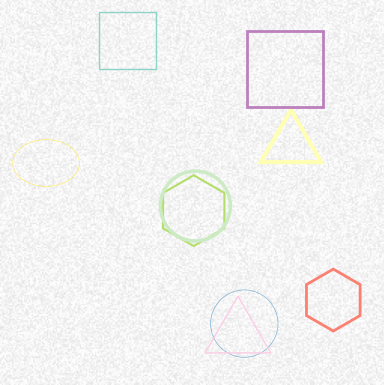[{"shape": "square", "thickness": 1, "radius": 0.37, "center": [0.332, 0.895]}, {"shape": "triangle", "thickness": 3, "radius": 0.45, "center": [0.756, 0.624]}, {"shape": "hexagon", "thickness": 2, "radius": 0.4, "center": [0.866, 0.221]}, {"shape": "circle", "thickness": 0.5, "radius": 0.44, "center": [0.635, 0.159]}, {"shape": "hexagon", "thickness": 1.5, "radius": 0.46, "center": [0.503, 0.453]}, {"shape": "triangle", "thickness": 1, "radius": 0.49, "center": [0.618, 0.133]}, {"shape": "square", "thickness": 2, "radius": 0.49, "center": [0.741, 0.821]}, {"shape": "circle", "thickness": 2.5, "radius": 0.45, "center": [0.508, 0.465]}, {"shape": "oval", "thickness": 0.5, "radius": 0.43, "center": [0.12, 0.577]}]